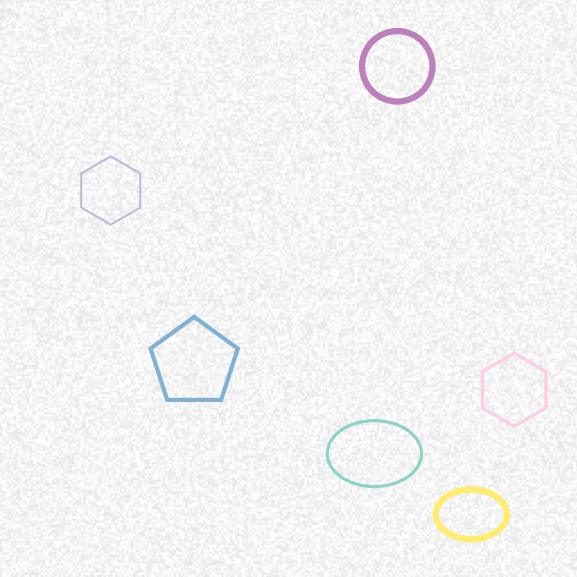[{"shape": "oval", "thickness": 1.5, "radius": 0.41, "center": [0.648, 0.214]}, {"shape": "hexagon", "thickness": 1, "radius": 0.3, "center": [0.192, 0.669]}, {"shape": "pentagon", "thickness": 2, "radius": 0.4, "center": [0.336, 0.371]}, {"shape": "hexagon", "thickness": 1.5, "radius": 0.32, "center": [0.89, 0.324]}, {"shape": "circle", "thickness": 3, "radius": 0.31, "center": [0.688, 0.884]}, {"shape": "oval", "thickness": 3, "radius": 0.31, "center": [0.816, 0.109]}]